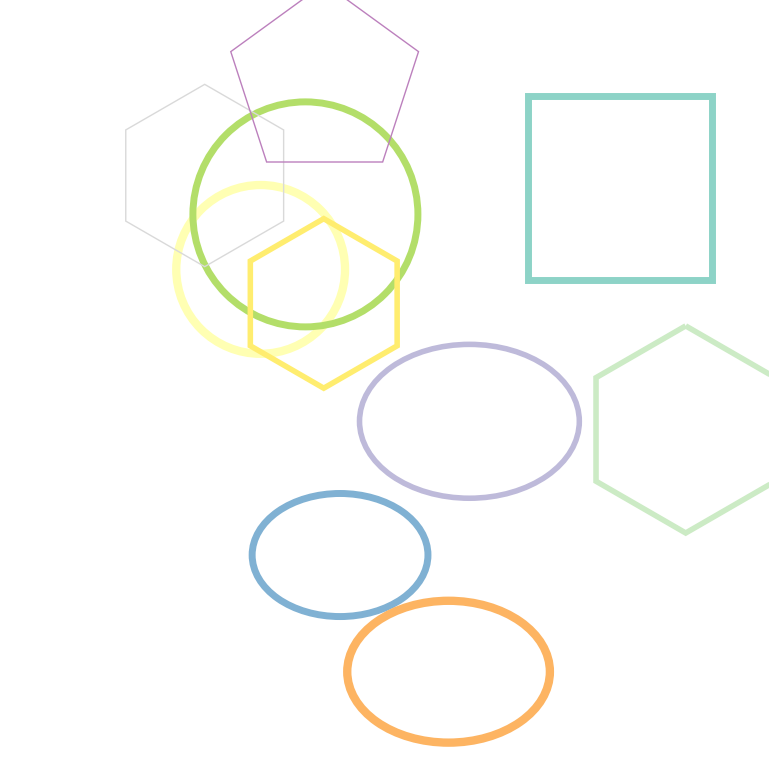[{"shape": "square", "thickness": 2.5, "radius": 0.6, "center": [0.805, 0.756]}, {"shape": "circle", "thickness": 3, "radius": 0.55, "center": [0.339, 0.65]}, {"shape": "oval", "thickness": 2, "radius": 0.71, "center": [0.61, 0.453]}, {"shape": "oval", "thickness": 2.5, "radius": 0.57, "center": [0.442, 0.279]}, {"shape": "oval", "thickness": 3, "radius": 0.66, "center": [0.583, 0.128]}, {"shape": "circle", "thickness": 2.5, "radius": 0.73, "center": [0.397, 0.722]}, {"shape": "hexagon", "thickness": 0.5, "radius": 0.59, "center": [0.266, 0.772]}, {"shape": "pentagon", "thickness": 0.5, "radius": 0.64, "center": [0.422, 0.893]}, {"shape": "hexagon", "thickness": 2, "radius": 0.67, "center": [0.891, 0.442]}, {"shape": "hexagon", "thickness": 2, "radius": 0.55, "center": [0.42, 0.606]}]